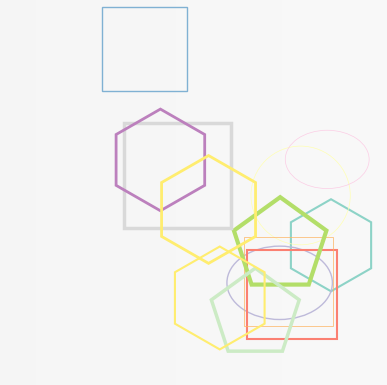[{"shape": "hexagon", "thickness": 1.5, "radius": 0.6, "center": [0.854, 0.363]}, {"shape": "circle", "thickness": 0.5, "radius": 0.64, "center": [0.776, 0.492]}, {"shape": "oval", "thickness": 1, "radius": 0.68, "center": [0.722, 0.265]}, {"shape": "square", "thickness": 1.5, "radius": 0.58, "center": [0.754, 0.235]}, {"shape": "square", "thickness": 1, "radius": 0.54, "center": [0.373, 0.873]}, {"shape": "square", "thickness": 0.5, "radius": 0.58, "center": [0.745, 0.269]}, {"shape": "pentagon", "thickness": 3, "radius": 0.63, "center": [0.723, 0.362]}, {"shape": "oval", "thickness": 0.5, "radius": 0.54, "center": [0.844, 0.586]}, {"shape": "square", "thickness": 2.5, "radius": 0.69, "center": [0.458, 0.544]}, {"shape": "hexagon", "thickness": 2, "radius": 0.66, "center": [0.414, 0.585]}, {"shape": "pentagon", "thickness": 2.5, "radius": 0.6, "center": [0.659, 0.184]}, {"shape": "hexagon", "thickness": 2, "radius": 0.7, "center": [0.538, 0.456]}, {"shape": "hexagon", "thickness": 1.5, "radius": 0.67, "center": [0.567, 0.226]}]